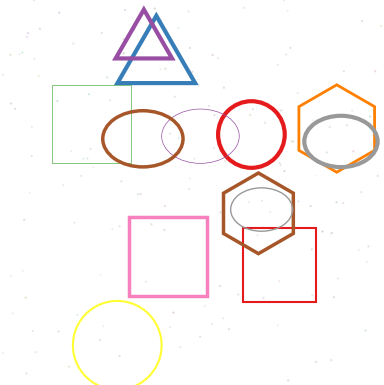[{"shape": "square", "thickness": 1.5, "radius": 0.48, "center": [0.726, 0.312]}, {"shape": "circle", "thickness": 3, "radius": 0.43, "center": [0.653, 0.651]}, {"shape": "triangle", "thickness": 3, "radius": 0.58, "center": [0.406, 0.842]}, {"shape": "square", "thickness": 0.5, "radius": 0.51, "center": [0.238, 0.679]}, {"shape": "triangle", "thickness": 3, "radius": 0.42, "center": [0.374, 0.891]}, {"shape": "oval", "thickness": 0.5, "radius": 0.5, "center": [0.521, 0.646]}, {"shape": "hexagon", "thickness": 2, "radius": 0.57, "center": [0.875, 0.666]}, {"shape": "circle", "thickness": 1.5, "radius": 0.58, "center": [0.305, 0.103]}, {"shape": "hexagon", "thickness": 2.5, "radius": 0.52, "center": [0.671, 0.446]}, {"shape": "oval", "thickness": 2.5, "radius": 0.52, "center": [0.371, 0.639]}, {"shape": "square", "thickness": 2.5, "radius": 0.51, "center": [0.437, 0.333]}, {"shape": "oval", "thickness": 1, "radius": 0.4, "center": [0.68, 0.456]}, {"shape": "oval", "thickness": 3, "radius": 0.48, "center": [0.886, 0.633]}]